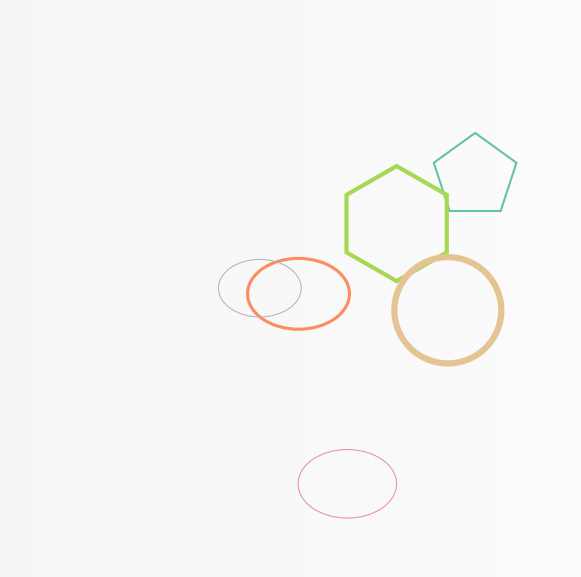[{"shape": "pentagon", "thickness": 1, "radius": 0.37, "center": [0.817, 0.694]}, {"shape": "oval", "thickness": 1.5, "radius": 0.44, "center": [0.514, 0.49]}, {"shape": "oval", "thickness": 0.5, "radius": 0.42, "center": [0.598, 0.161]}, {"shape": "hexagon", "thickness": 2, "radius": 0.5, "center": [0.682, 0.612]}, {"shape": "circle", "thickness": 3, "radius": 0.46, "center": [0.77, 0.462]}, {"shape": "oval", "thickness": 0.5, "radius": 0.36, "center": [0.447, 0.5]}]